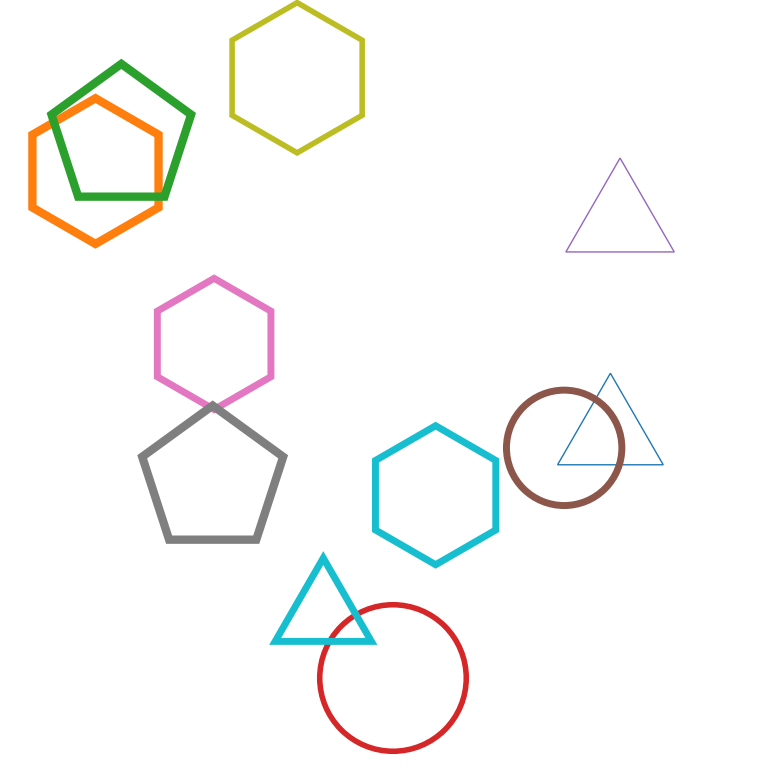[{"shape": "triangle", "thickness": 0.5, "radius": 0.4, "center": [0.793, 0.436]}, {"shape": "hexagon", "thickness": 3, "radius": 0.47, "center": [0.124, 0.778]}, {"shape": "pentagon", "thickness": 3, "radius": 0.48, "center": [0.158, 0.822]}, {"shape": "circle", "thickness": 2, "radius": 0.48, "center": [0.51, 0.119]}, {"shape": "triangle", "thickness": 0.5, "radius": 0.41, "center": [0.805, 0.713]}, {"shape": "circle", "thickness": 2.5, "radius": 0.37, "center": [0.733, 0.418]}, {"shape": "hexagon", "thickness": 2.5, "radius": 0.43, "center": [0.278, 0.553]}, {"shape": "pentagon", "thickness": 3, "radius": 0.48, "center": [0.276, 0.377]}, {"shape": "hexagon", "thickness": 2, "radius": 0.49, "center": [0.386, 0.899]}, {"shape": "triangle", "thickness": 2.5, "radius": 0.36, "center": [0.42, 0.203]}, {"shape": "hexagon", "thickness": 2.5, "radius": 0.45, "center": [0.566, 0.357]}]